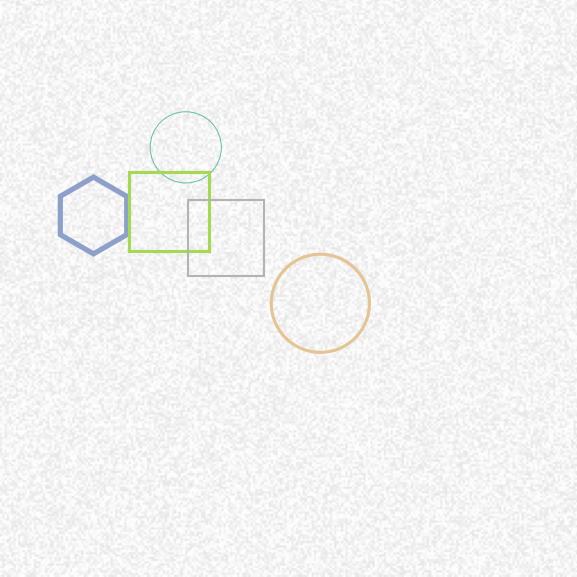[{"shape": "circle", "thickness": 0.5, "radius": 0.31, "center": [0.322, 0.744]}, {"shape": "hexagon", "thickness": 2.5, "radius": 0.33, "center": [0.162, 0.626]}, {"shape": "square", "thickness": 1.5, "radius": 0.34, "center": [0.293, 0.633]}, {"shape": "circle", "thickness": 1.5, "radius": 0.42, "center": [0.555, 0.474]}, {"shape": "square", "thickness": 1, "radius": 0.33, "center": [0.391, 0.587]}]